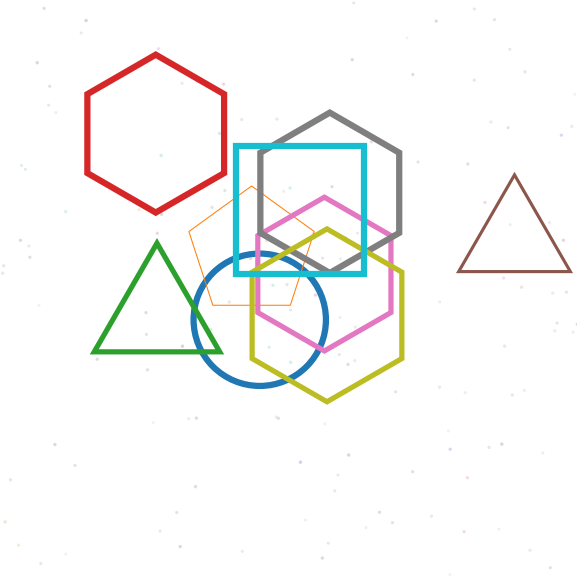[{"shape": "circle", "thickness": 3, "radius": 0.57, "center": [0.45, 0.445]}, {"shape": "pentagon", "thickness": 0.5, "radius": 0.57, "center": [0.436, 0.563]}, {"shape": "triangle", "thickness": 2.5, "radius": 0.63, "center": [0.272, 0.453]}, {"shape": "hexagon", "thickness": 3, "radius": 0.68, "center": [0.27, 0.768]}, {"shape": "triangle", "thickness": 1.5, "radius": 0.56, "center": [0.891, 0.585]}, {"shape": "hexagon", "thickness": 2.5, "radius": 0.67, "center": [0.562, 0.525]}, {"shape": "hexagon", "thickness": 3, "radius": 0.69, "center": [0.571, 0.665]}, {"shape": "hexagon", "thickness": 2.5, "radius": 0.75, "center": [0.566, 0.453]}, {"shape": "square", "thickness": 3, "radius": 0.55, "center": [0.52, 0.635]}]